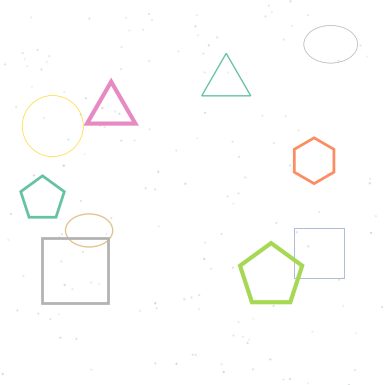[{"shape": "triangle", "thickness": 1, "radius": 0.37, "center": [0.588, 0.788]}, {"shape": "pentagon", "thickness": 2, "radius": 0.3, "center": [0.11, 0.484]}, {"shape": "hexagon", "thickness": 2, "radius": 0.3, "center": [0.816, 0.583]}, {"shape": "square", "thickness": 0.5, "radius": 0.32, "center": [0.829, 0.343]}, {"shape": "triangle", "thickness": 3, "radius": 0.36, "center": [0.289, 0.715]}, {"shape": "pentagon", "thickness": 3, "radius": 0.42, "center": [0.704, 0.284]}, {"shape": "circle", "thickness": 0.5, "radius": 0.4, "center": [0.137, 0.673]}, {"shape": "oval", "thickness": 1, "radius": 0.31, "center": [0.231, 0.401]}, {"shape": "oval", "thickness": 0.5, "radius": 0.35, "center": [0.859, 0.885]}, {"shape": "square", "thickness": 2, "radius": 0.43, "center": [0.194, 0.297]}]